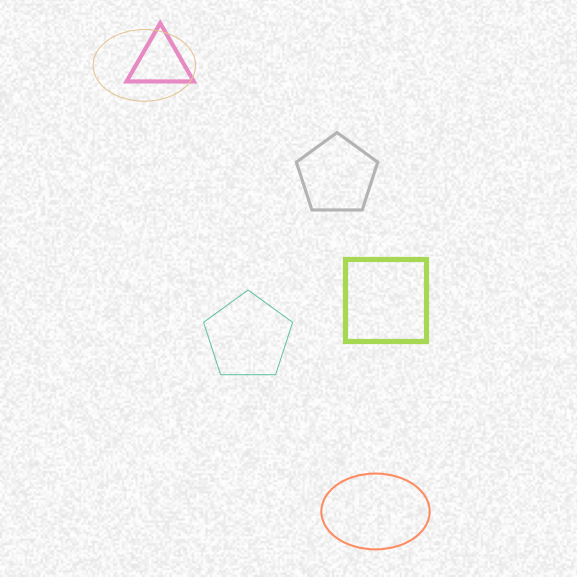[{"shape": "pentagon", "thickness": 0.5, "radius": 0.41, "center": [0.43, 0.416]}, {"shape": "oval", "thickness": 1, "radius": 0.47, "center": [0.65, 0.113]}, {"shape": "triangle", "thickness": 2, "radius": 0.34, "center": [0.277, 0.892]}, {"shape": "square", "thickness": 2.5, "radius": 0.35, "center": [0.668, 0.479]}, {"shape": "oval", "thickness": 0.5, "radius": 0.44, "center": [0.25, 0.886]}, {"shape": "pentagon", "thickness": 1.5, "radius": 0.37, "center": [0.584, 0.695]}]